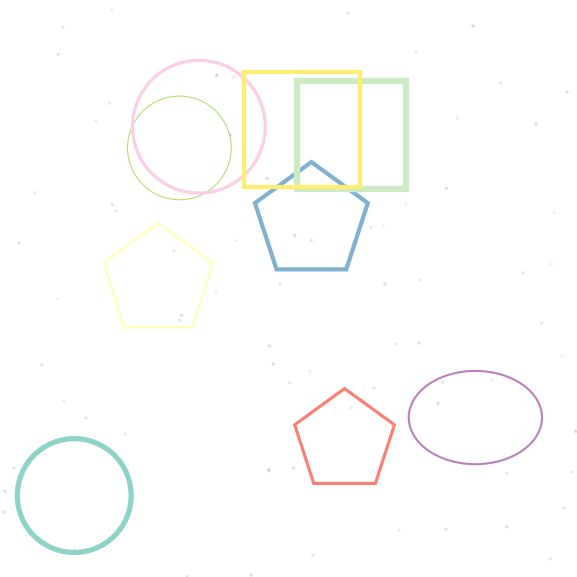[{"shape": "circle", "thickness": 2.5, "radius": 0.49, "center": [0.129, 0.141]}, {"shape": "pentagon", "thickness": 1, "radius": 0.5, "center": [0.274, 0.513]}, {"shape": "pentagon", "thickness": 1.5, "radius": 0.45, "center": [0.597, 0.235]}, {"shape": "pentagon", "thickness": 2, "radius": 0.51, "center": [0.539, 0.616]}, {"shape": "circle", "thickness": 0.5, "radius": 0.45, "center": [0.311, 0.743]}, {"shape": "circle", "thickness": 1.5, "radius": 0.57, "center": [0.344, 0.78]}, {"shape": "oval", "thickness": 1, "radius": 0.58, "center": [0.823, 0.276]}, {"shape": "square", "thickness": 3, "radius": 0.47, "center": [0.609, 0.766]}, {"shape": "square", "thickness": 2, "radius": 0.5, "center": [0.524, 0.775]}]